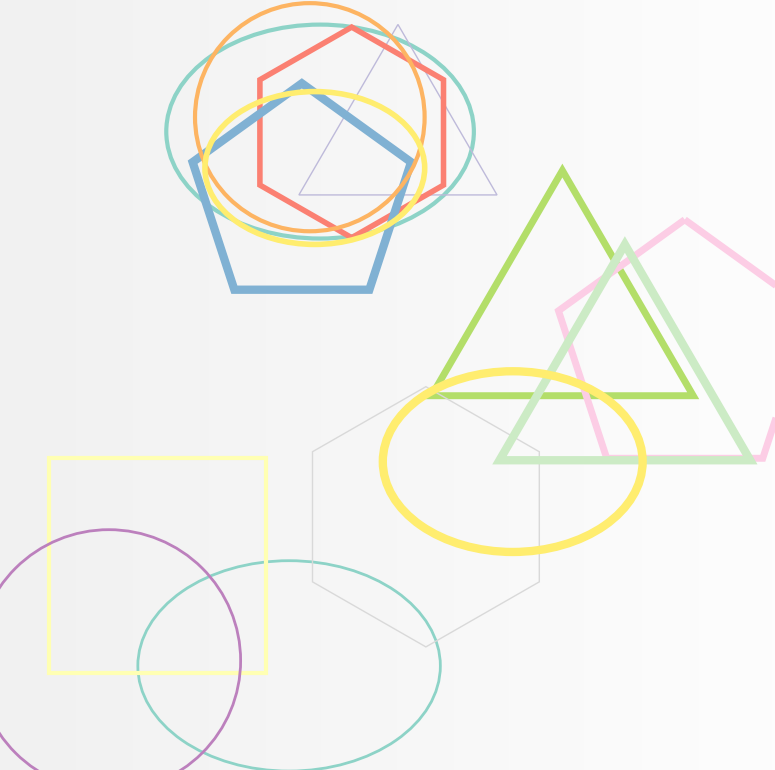[{"shape": "oval", "thickness": 1, "radius": 0.98, "center": [0.373, 0.135]}, {"shape": "oval", "thickness": 1.5, "radius": 0.99, "center": [0.413, 0.829]}, {"shape": "square", "thickness": 1.5, "radius": 0.7, "center": [0.204, 0.265]}, {"shape": "triangle", "thickness": 0.5, "radius": 0.74, "center": [0.514, 0.821]}, {"shape": "hexagon", "thickness": 2, "radius": 0.68, "center": [0.454, 0.828]}, {"shape": "pentagon", "thickness": 3, "radius": 0.74, "center": [0.389, 0.744]}, {"shape": "circle", "thickness": 1.5, "radius": 0.74, "center": [0.4, 0.848]}, {"shape": "triangle", "thickness": 2.5, "radius": 0.97, "center": [0.726, 0.584]}, {"shape": "pentagon", "thickness": 2.5, "radius": 0.86, "center": [0.884, 0.543]}, {"shape": "hexagon", "thickness": 0.5, "radius": 0.84, "center": [0.55, 0.329]}, {"shape": "circle", "thickness": 1, "radius": 0.85, "center": [0.14, 0.142]}, {"shape": "triangle", "thickness": 3, "radius": 0.93, "center": [0.806, 0.496]}, {"shape": "oval", "thickness": 2, "radius": 0.71, "center": [0.406, 0.782]}, {"shape": "oval", "thickness": 3, "radius": 0.84, "center": [0.662, 0.4]}]